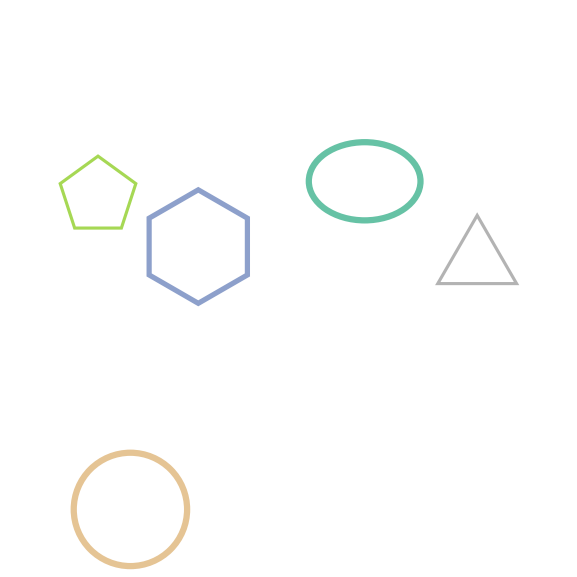[{"shape": "oval", "thickness": 3, "radius": 0.48, "center": [0.631, 0.685]}, {"shape": "hexagon", "thickness": 2.5, "radius": 0.49, "center": [0.343, 0.572]}, {"shape": "pentagon", "thickness": 1.5, "radius": 0.34, "center": [0.17, 0.66]}, {"shape": "circle", "thickness": 3, "radius": 0.49, "center": [0.226, 0.117]}, {"shape": "triangle", "thickness": 1.5, "radius": 0.39, "center": [0.826, 0.547]}]